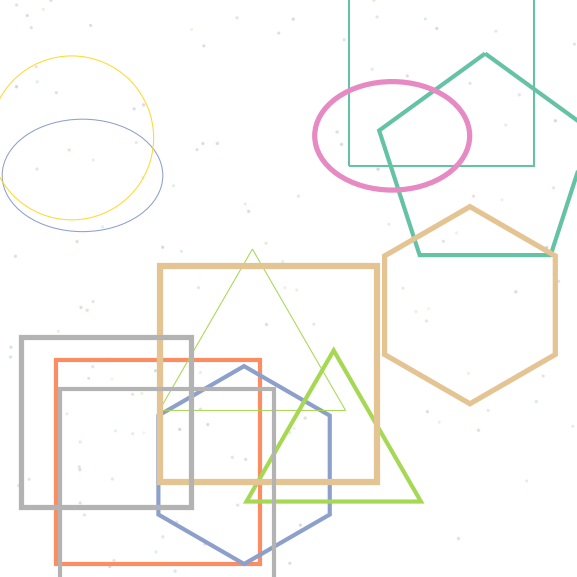[{"shape": "square", "thickness": 1, "radius": 0.8, "center": [0.764, 0.873]}, {"shape": "pentagon", "thickness": 2, "radius": 0.96, "center": [0.84, 0.713]}, {"shape": "square", "thickness": 2, "radius": 0.88, "center": [0.273, 0.199]}, {"shape": "hexagon", "thickness": 2, "radius": 0.86, "center": [0.423, 0.194]}, {"shape": "oval", "thickness": 0.5, "radius": 0.7, "center": [0.143, 0.695]}, {"shape": "oval", "thickness": 2.5, "radius": 0.67, "center": [0.679, 0.764]}, {"shape": "triangle", "thickness": 2, "radius": 0.87, "center": [0.578, 0.218]}, {"shape": "triangle", "thickness": 0.5, "radius": 0.93, "center": [0.437, 0.382]}, {"shape": "circle", "thickness": 0.5, "radius": 0.71, "center": [0.124, 0.76]}, {"shape": "hexagon", "thickness": 2.5, "radius": 0.85, "center": [0.814, 0.471]}, {"shape": "square", "thickness": 3, "radius": 0.94, "center": [0.465, 0.351]}, {"shape": "square", "thickness": 2.5, "radius": 0.74, "center": [0.183, 0.269]}, {"shape": "square", "thickness": 2, "radius": 0.93, "center": [0.289, 0.14]}]